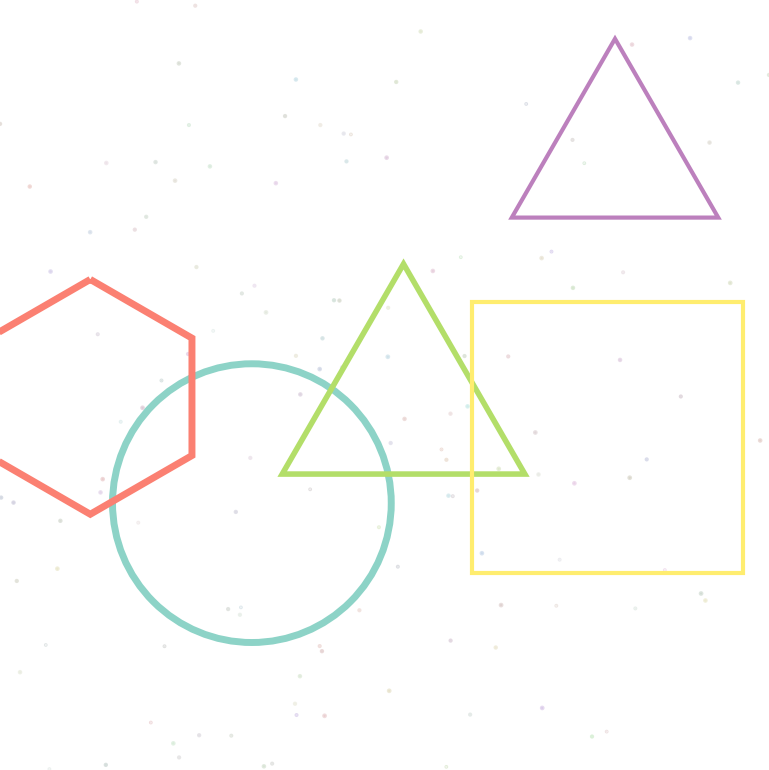[{"shape": "circle", "thickness": 2.5, "radius": 0.9, "center": [0.327, 0.347]}, {"shape": "hexagon", "thickness": 2.5, "radius": 0.76, "center": [0.117, 0.485]}, {"shape": "triangle", "thickness": 2, "radius": 0.91, "center": [0.524, 0.475]}, {"shape": "triangle", "thickness": 1.5, "radius": 0.77, "center": [0.799, 0.795]}, {"shape": "square", "thickness": 1.5, "radius": 0.88, "center": [0.789, 0.432]}]